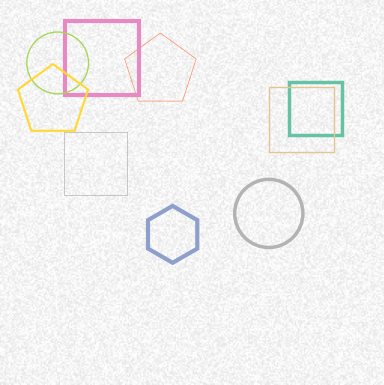[{"shape": "square", "thickness": 2.5, "radius": 0.34, "center": [0.819, 0.719]}, {"shape": "pentagon", "thickness": 0.5, "radius": 0.49, "center": [0.417, 0.817]}, {"shape": "hexagon", "thickness": 3, "radius": 0.37, "center": [0.448, 0.391]}, {"shape": "square", "thickness": 3, "radius": 0.48, "center": [0.265, 0.85]}, {"shape": "circle", "thickness": 1, "radius": 0.4, "center": [0.15, 0.837]}, {"shape": "pentagon", "thickness": 1.5, "radius": 0.48, "center": [0.138, 0.738]}, {"shape": "square", "thickness": 1, "radius": 0.42, "center": [0.782, 0.69]}, {"shape": "circle", "thickness": 2.5, "radius": 0.44, "center": [0.698, 0.446]}, {"shape": "square", "thickness": 0.5, "radius": 0.41, "center": [0.249, 0.576]}]